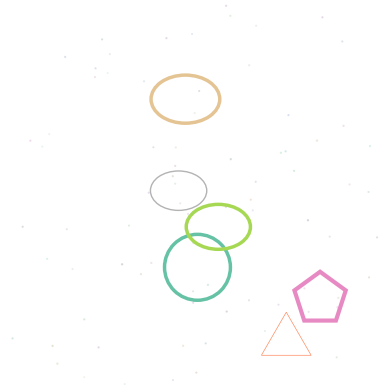[{"shape": "circle", "thickness": 2.5, "radius": 0.43, "center": [0.513, 0.306]}, {"shape": "triangle", "thickness": 0.5, "radius": 0.37, "center": [0.744, 0.114]}, {"shape": "pentagon", "thickness": 3, "radius": 0.35, "center": [0.831, 0.224]}, {"shape": "oval", "thickness": 2.5, "radius": 0.42, "center": [0.567, 0.411]}, {"shape": "oval", "thickness": 2.5, "radius": 0.45, "center": [0.482, 0.742]}, {"shape": "oval", "thickness": 1, "radius": 0.37, "center": [0.464, 0.505]}]